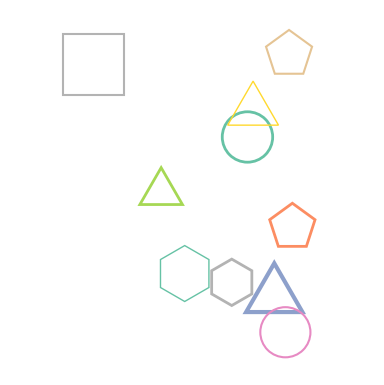[{"shape": "hexagon", "thickness": 1, "radius": 0.36, "center": [0.48, 0.29]}, {"shape": "circle", "thickness": 2, "radius": 0.33, "center": [0.643, 0.644]}, {"shape": "pentagon", "thickness": 2, "radius": 0.31, "center": [0.759, 0.41]}, {"shape": "triangle", "thickness": 3, "radius": 0.42, "center": [0.712, 0.232]}, {"shape": "circle", "thickness": 1.5, "radius": 0.33, "center": [0.741, 0.137]}, {"shape": "triangle", "thickness": 2, "radius": 0.32, "center": [0.419, 0.501]}, {"shape": "triangle", "thickness": 1, "radius": 0.38, "center": [0.657, 0.713]}, {"shape": "pentagon", "thickness": 1.5, "radius": 0.31, "center": [0.751, 0.859]}, {"shape": "hexagon", "thickness": 2, "radius": 0.3, "center": [0.602, 0.267]}, {"shape": "square", "thickness": 1.5, "radius": 0.4, "center": [0.243, 0.832]}]